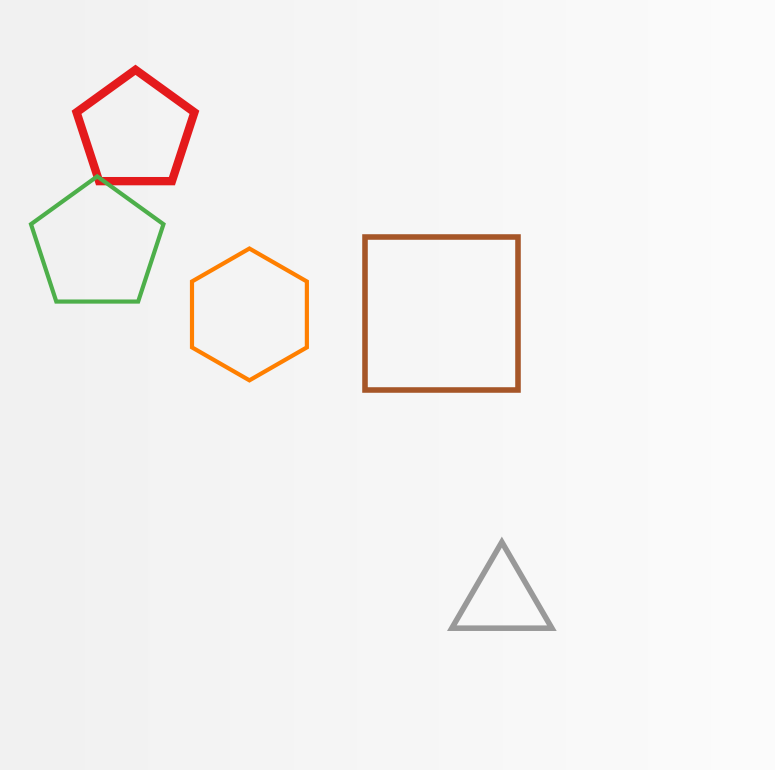[{"shape": "pentagon", "thickness": 3, "radius": 0.4, "center": [0.175, 0.829]}, {"shape": "pentagon", "thickness": 1.5, "radius": 0.45, "center": [0.125, 0.681]}, {"shape": "hexagon", "thickness": 1.5, "radius": 0.43, "center": [0.322, 0.592]}, {"shape": "square", "thickness": 2, "radius": 0.49, "center": [0.569, 0.593]}, {"shape": "triangle", "thickness": 2, "radius": 0.37, "center": [0.648, 0.221]}]